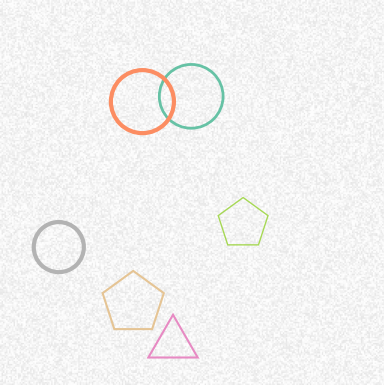[{"shape": "circle", "thickness": 2, "radius": 0.41, "center": [0.497, 0.75]}, {"shape": "circle", "thickness": 3, "radius": 0.41, "center": [0.37, 0.736]}, {"shape": "triangle", "thickness": 1.5, "radius": 0.37, "center": [0.449, 0.108]}, {"shape": "pentagon", "thickness": 1, "radius": 0.34, "center": [0.631, 0.419]}, {"shape": "pentagon", "thickness": 1.5, "radius": 0.42, "center": [0.346, 0.213]}, {"shape": "circle", "thickness": 3, "radius": 0.33, "center": [0.153, 0.358]}]